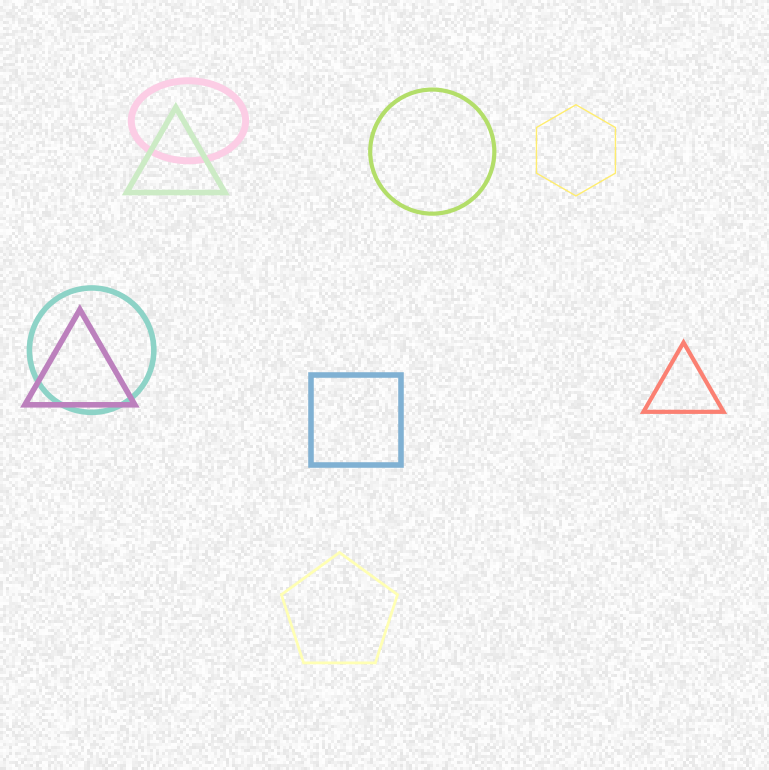[{"shape": "circle", "thickness": 2, "radius": 0.4, "center": [0.119, 0.545]}, {"shape": "pentagon", "thickness": 1, "radius": 0.4, "center": [0.441, 0.203]}, {"shape": "triangle", "thickness": 1.5, "radius": 0.3, "center": [0.888, 0.495]}, {"shape": "square", "thickness": 2, "radius": 0.29, "center": [0.462, 0.455]}, {"shape": "circle", "thickness": 1.5, "radius": 0.4, "center": [0.561, 0.803]}, {"shape": "oval", "thickness": 2.5, "radius": 0.37, "center": [0.245, 0.843]}, {"shape": "triangle", "thickness": 2, "radius": 0.41, "center": [0.104, 0.516]}, {"shape": "triangle", "thickness": 2, "radius": 0.37, "center": [0.228, 0.787]}, {"shape": "hexagon", "thickness": 0.5, "radius": 0.3, "center": [0.748, 0.805]}]